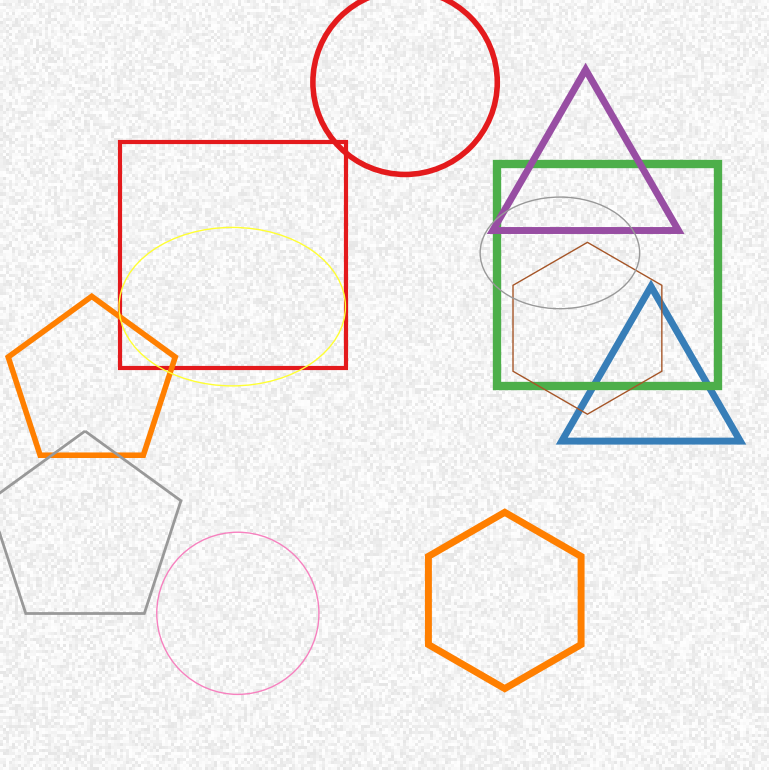[{"shape": "square", "thickness": 1.5, "radius": 0.73, "center": [0.303, 0.669]}, {"shape": "circle", "thickness": 2, "radius": 0.6, "center": [0.526, 0.893]}, {"shape": "triangle", "thickness": 2.5, "radius": 0.67, "center": [0.845, 0.494]}, {"shape": "square", "thickness": 3, "radius": 0.72, "center": [0.789, 0.643]}, {"shape": "triangle", "thickness": 2.5, "radius": 0.7, "center": [0.761, 0.77]}, {"shape": "pentagon", "thickness": 2, "radius": 0.57, "center": [0.119, 0.501]}, {"shape": "hexagon", "thickness": 2.5, "radius": 0.57, "center": [0.656, 0.22]}, {"shape": "oval", "thickness": 0.5, "radius": 0.74, "center": [0.302, 0.602]}, {"shape": "hexagon", "thickness": 0.5, "radius": 0.56, "center": [0.763, 0.574]}, {"shape": "circle", "thickness": 0.5, "radius": 0.53, "center": [0.309, 0.203]}, {"shape": "oval", "thickness": 0.5, "radius": 0.52, "center": [0.727, 0.672]}, {"shape": "pentagon", "thickness": 1, "radius": 0.65, "center": [0.11, 0.309]}]